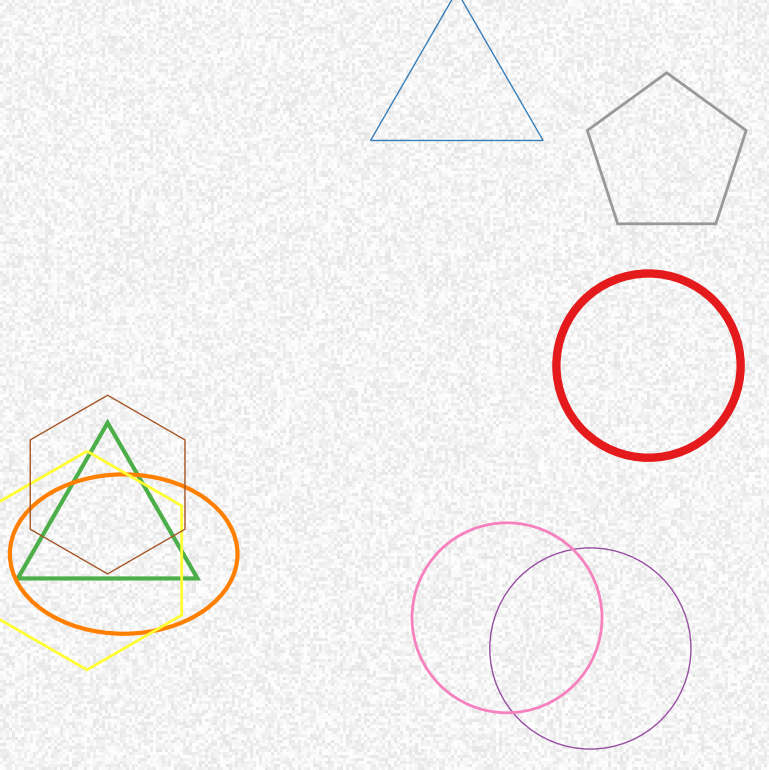[{"shape": "circle", "thickness": 3, "radius": 0.6, "center": [0.842, 0.525]}, {"shape": "triangle", "thickness": 0.5, "radius": 0.65, "center": [0.593, 0.882]}, {"shape": "triangle", "thickness": 1.5, "radius": 0.67, "center": [0.14, 0.316]}, {"shape": "circle", "thickness": 0.5, "radius": 0.65, "center": [0.767, 0.158]}, {"shape": "oval", "thickness": 1.5, "radius": 0.74, "center": [0.161, 0.28]}, {"shape": "hexagon", "thickness": 1, "radius": 0.71, "center": [0.113, 0.272]}, {"shape": "hexagon", "thickness": 0.5, "radius": 0.58, "center": [0.14, 0.371]}, {"shape": "circle", "thickness": 1, "radius": 0.62, "center": [0.658, 0.198]}, {"shape": "pentagon", "thickness": 1, "radius": 0.54, "center": [0.866, 0.797]}]